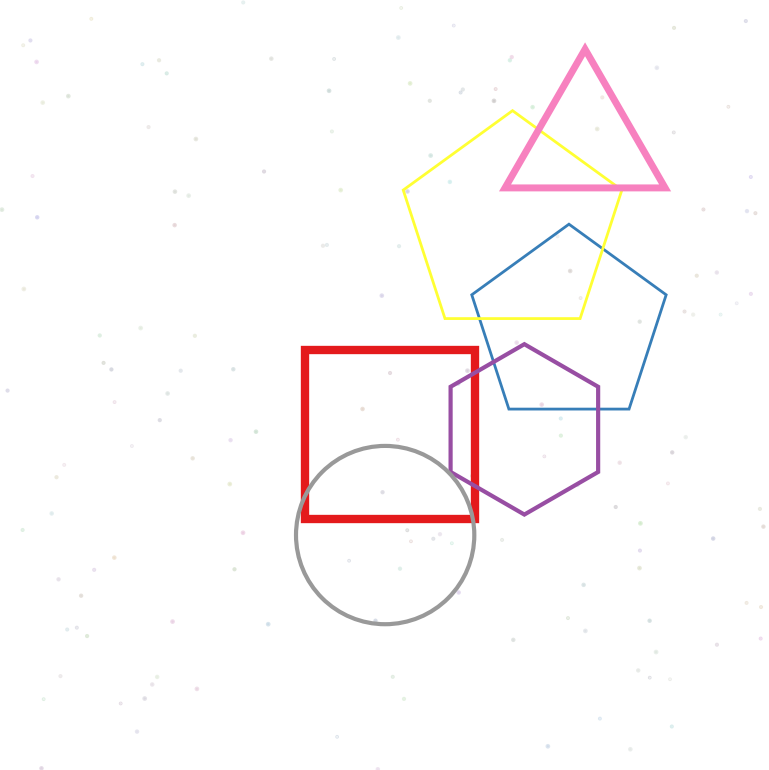[{"shape": "square", "thickness": 3, "radius": 0.55, "center": [0.507, 0.436]}, {"shape": "pentagon", "thickness": 1, "radius": 0.66, "center": [0.739, 0.576]}, {"shape": "hexagon", "thickness": 1.5, "radius": 0.55, "center": [0.681, 0.442]}, {"shape": "pentagon", "thickness": 1, "radius": 0.75, "center": [0.666, 0.707]}, {"shape": "triangle", "thickness": 2.5, "radius": 0.6, "center": [0.76, 0.816]}, {"shape": "circle", "thickness": 1.5, "radius": 0.58, "center": [0.5, 0.305]}]